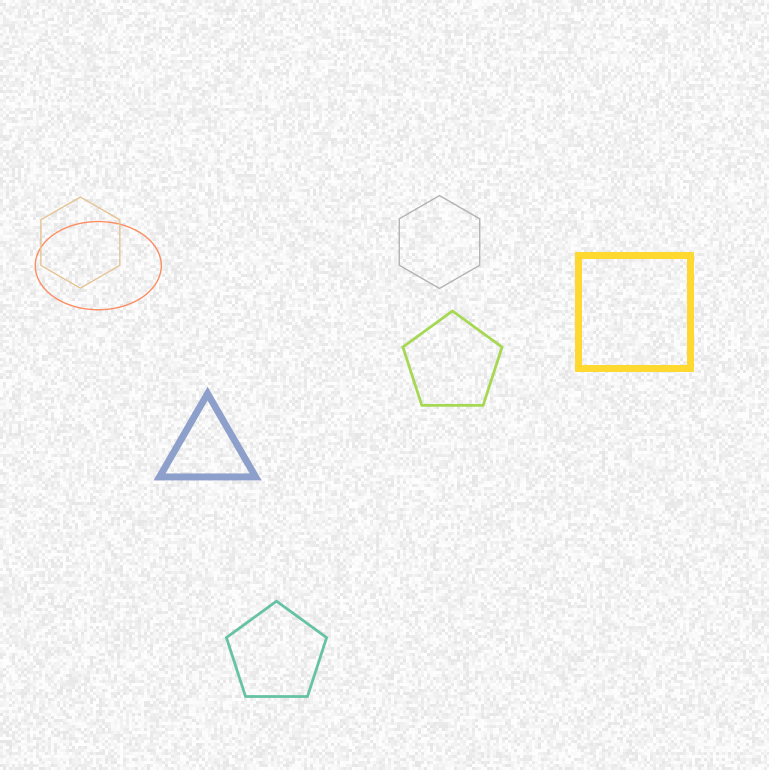[{"shape": "pentagon", "thickness": 1, "radius": 0.34, "center": [0.359, 0.151]}, {"shape": "oval", "thickness": 0.5, "radius": 0.41, "center": [0.128, 0.655]}, {"shape": "triangle", "thickness": 2.5, "radius": 0.36, "center": [0.27, 0.417]}, {"shape": "pentagon", "thickness": 1, "radius": 0.34, "center": [0.588, 0.528]}, {"shape": "square", "thickness": 2.5, "radius": 0.37, "center": [0.823, 0.595]}, {"shape": "hexagon", "thickness": 0.5, "radius": 0.3, "center": [0.104, 0.685]}, {"shape": "hexagon", "thickness": 0.5, "radius": 0.3, "center": [0.571, 0.686]}]